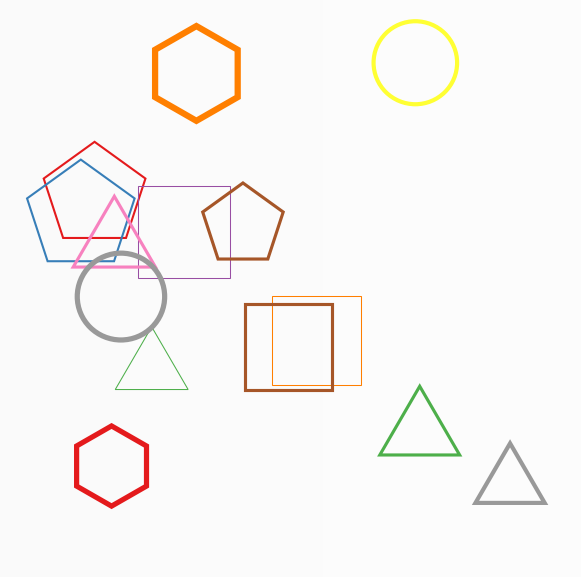[{"shape": "pentagon", "thickness": 1, "radius": 0.46, "center": [0.163, 0.662]}, {"shape": "hexagon", "thickness": 2.5, "radius": 0.35, "center": [0.192, 0.192]}, {"shape": "pentagon", "thickness": 1, "radius": 0.49, "center": [0.139, 0.625]}, {"shape": "triangle", "thickness": 1.5, "radius": 0.4, "center": [0.722, 0.251]}, {"shape": "triangle", "thickness": 0.5, "radius": 0.36, "center": [0.261, 0.361]}, {"shape": "square", "thickness": 0.5, "radius": 0.4, "center": [0.317, 0.597]}, {"shape": "square", "thickness": 0.5, "radius": 0.38, "center": [0.545, 0.41]}, {"shape": "hexagon", "thickness": 3, "radius": 0.41, "center": [0.338, 0.872]}, {"shape": "circle", "thickness": 2, "radius": 0.36, "center": [0.715, 0.89]}, {"shape": "pentagon", "thickness": 1.5, "radius": 0.36, "center": [0.418, 0.609]}, {"shape": "square", "thickness": 1.5, "radius": 0.37, "center": [0.497, 0.398]}, {"shape": "triangle", "thickness": 1.5, "radius": 0.41, "center": [0.197, 0.578]}, {"shape": "triangle", "thickness": 2, "radius": 0.34, "center": [0.878, 0.163]}, {"shape": "circle", "thickness": 2.5, "radius": 0.38, "center": [0.208, 0.486]}]